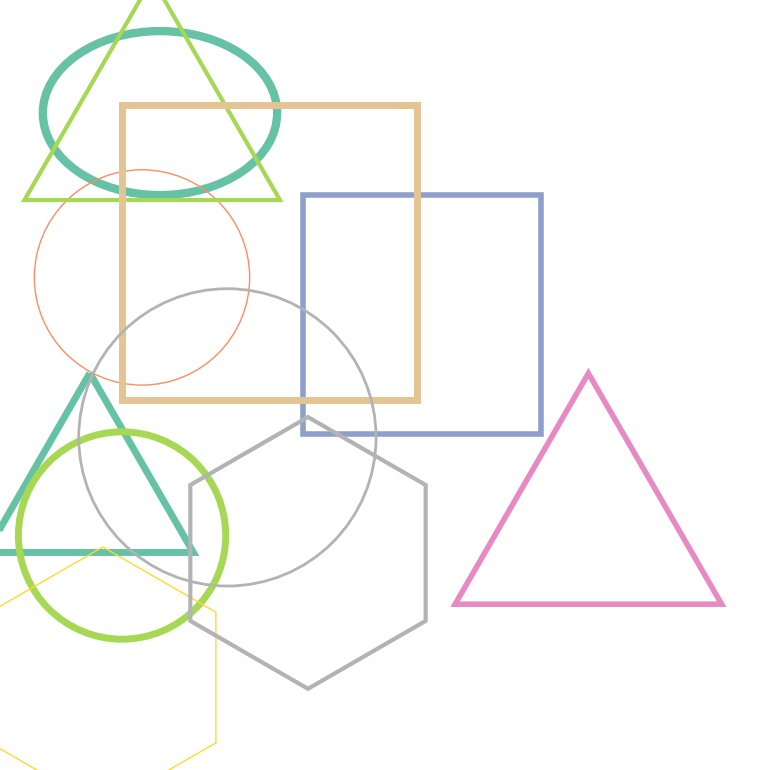[{"shape": "triangle", "thickness": 2.5, "radius": 0.78, "center": [0.117, 0.36]}, {"shape": "oval", "thickness": 3, "radius": 0.76, "center": [0.208, 0.853]}, {"shape": "circle", "thickness": 0.5, "radius": 0.7, "center": [0.184, 0.64]}, {"shape": "square", "thickness": 2, "radius": 0.77, "center": [0.548, 0.592]}, {"shape": "triangle", "thickness": 2, "radius": 1.0, "center": [0.764, 0.315]}, {"shape": "triangle", "thickness": 1.5, "radius": 0.96, "center": [0.198, 0.836]}, {"shape": "circle", "thickness": 2.5, "radius": 0.67, "center": [0.159, 0.305]}, {"shape": "hexagon", "thickness": 0.5, "radius": 0.85, "center": [0.134, 0.12]}, {"shape": "square", "thickness": 2.5, "radius": 0.96, "center": [0.35, 0.672]}, {"shape": "circle", "thickness": 1, "radius": 0.97, "center": [0.295, 0.432]}, {"shape": "hexagon", "thickness": 1.5, "radius": 0.88, "center": [0.4, 0.282]}]